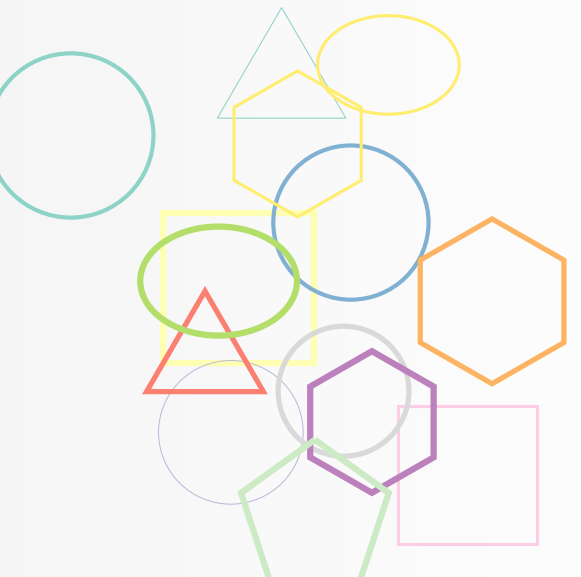[{"shape": "triangle", "thickness": 0.5, "radius": 0.64, "center": [0.484, 0.858]}, {"shape": "circle", "thickness": 2, "radius": 0.71, "center": [0.122, 0.765]}, {"shape": "square", "thickness": 3, "radius": 0.65, "center": [0.41, 0.5]}, {"shape": "circle", "thickness": 0.5, "radius": 0.62, "center": [0.397, 0.25]}, {"shape": "triangle", "thickness": 2.5, "radius": 0.58, "center": [0.353, 0.379]}, {"shape": "circle", "thickness": 2, "radius": 0.67, "center": [0.604, 0.614]}, {"shape": "hexagon", "thickness": 2.5, "radius": 0.71, "center": [0.847, 0.477]}, {"shape": "oval", "thickness": 3, "radius": 0.67, "center": [0.376, 0.512]}, {"shape": "square", "thickness": 1.5, "radius": 0.6, "center": [0.805, 0.177]}, {"shape": "circle", "thickness": 2.5, "radius": 0.56, "center": [0.591, 0.322]}, {"shape": "hexagon", "thickness": 3, "radius": 0.61, "center": [0.64, 0.268]}, {"shape": "pentagon", "thickness": 3, "radius": 0.67, "center": [0.542, 0.104]}, {"shape": "oval", "thickness": 1.5, "radius": 0.61, "center": [0.668, 0.887]}, {"shape": "hexagon", "thickness": 1.5, "radius": 0.63, "center": [0.512, 0.75]}]